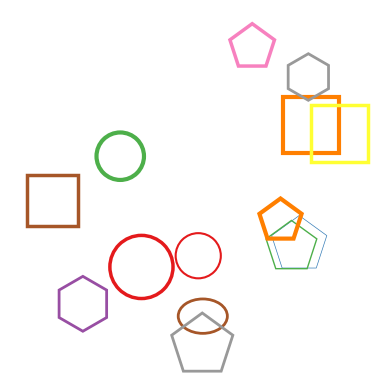[{"shape": "circle", "thickness": 1.5, "radius": 0.29, "center": [0.515, 0.336]}, {"shape": "circle", "thickness": 2.5, "radius": 0.41, "center": [0.367, 0.307]}, {"shape": "pentagon", "thickness": 0.5, "radius": 0.38, "center": [0.777, 0.365]}, {"shape": "pentagon", "thickness": 1, "radius": 0.35, "center": [0.757, 0.358]}, {"shape": "circle", "thickness": 3, "radius": 0.31, "center": [0.312, 0.594]}, {"shape": "hexagon", "thickness": 2, "radius": 0.36, "center": [0.215, 0.211]}, {"shape": "square", "thickness": 3, "radius": 0.36, "center": [0.808, 0.675]}, {"shape": "pentagon", "thickness": 3, "radius": 0.29, "center": [0.729, 0.427]}, {"shape": "square", "thickness": 2.5, "radius": 0.37, "center": [0.881, 0.654]}, {"shape": "oval", "thickness": 2, "radius": 0.32, "center": [0.527, 0.179]}, {"shape": "square", "thickness": 2.5, "radius": 0.33, "center": [0.137, 0.48]}, {"shape": "pentagon", "thickness": 2.5, "radius": 0.3, "center": [0.655, 0.878]}, {"shape": "pentagon", "thickness": 2, "radius": 0.42, "center": [0.525, 0.103]}, {"shape": "hexagon", "thickness": 2, "radius": 0.3, "center": [0.801, 0.8]}]